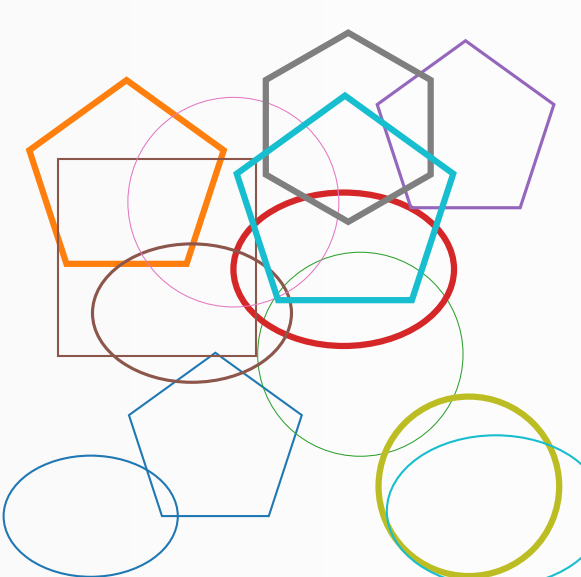[{"shape": "oval", "thickness": 1, "radius": 0.75, "center": [0.156, 0.105]}, {"shape": "pentagon", "thickness": 1, "radius": 0.78, "center": [0.371, 0.232]}, {"shape": "pentagon", "thickness": 3, "radius": 0.88, "center": [0.218, 0.685]}, {"shape": "circle", "thickness": 0.5, "radius": 0.88, "center": [0.62, 0.386]}, {"shape": "oval", "thickness": 3, "radius": 0.95, "center": [0.591, 0.533]}, {"shape": "pentagon", "thickness": 1.5, "radius": 0.8, "center": [0.801, 0.769]}, {"shape": "square", "thickness": 1, "radius": 0.85, "center": [0.27, 0.553]}, {"shape": "oval", "thickness": 1.5, "radius": 0.86, "center": [0.33, 0.457]}, {"shape": "circle", "thickness": 0.5, "radius": 0.91, "center": [0.401, 0.649]}, {"shape": "hexagon", "thickness": 3, "radius": 0.82, "center": [0.599, 0.779]}, {"shape": "circle", "thickness": 3, "radius": 0.78, "center": [0.807, 0.157]}, {"shape": "oval", "thickness": 1, "radius": 0.94, "center": [0.853, 0.114]}, {"shape": "pentagon", "thickness": 3, "radius": 0.98, "center": [0.594, 0.638]}]